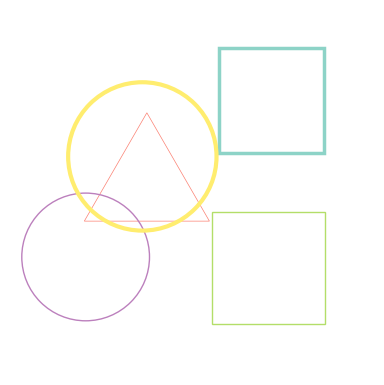[{"shape": "square", "thickness": 2.5, "radius": 0.68, "center": [0.705, 0.738]}, {"shape": "triangle", "thickness": 0.5, "radius": 0.94, "center": [0.381, 0.519]}, {"shape": "square", "thickness": 1, "radius": 0.73, "center": [0.698, 0.303]}, {"shape": "circle", "thickness": 1, "radius": 0.83, "center": [0.222, 0.333]}, {"shape": "circle", "thickness": 3, "radius": 0.96, "center": [0.37, 0.594]}]